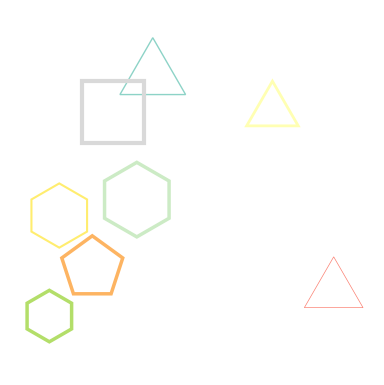[{"shape": "triangle", "thickness": 1, "radius": 0.49, "center": [0.397, 0.804]}, {"shape": "triangle", "thickness": 2, "radius": 0.39, "center": [0.708, 0.712]}, {"shape": "triangle", "thickness": 0.5, "radius": 0.44, "center": [0.867, 0.245]}, {"shape": "pentagon", "thickness": 2.5, "radius": 0.42, "center": [0.24, 0.304]}, {"shape": "hexagon", "thickness": 2.5, "radius": 0.33, "center": [0.128, 0.179]}, {"shape": "square", "thickness": 3, "radius": 0.4, "center": [0.293, 0.709]}, {"shape": "hexagon", "thickness": 2.5, "radius": 0.48, "center": [0.355, 0.481]}, {"shape": "hexagon", "thickness": 1.5, "radius": 0.42, "center": [0.154, 0.44]}]